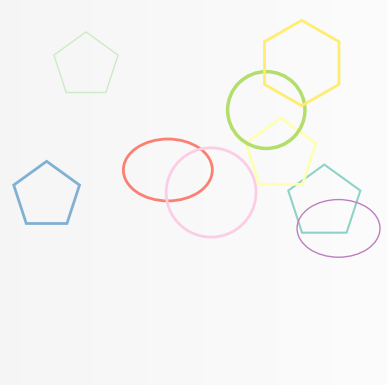[{"shape": "pentagon", "thickness": 1.5, "radius": 0.49, "center": [0.837, 0.475]}, {"shape": "pentagon", "thickness": 2, "radius": 0.48, "center": [0.725, 0.598]}, {"shape": "oval", "thickness": 2, "radius": 0.57, "center": [0.433, 0.559]}, {"shape": "pentagon", "thickness": 2, "radius": 0.45, "center": [0.12, 0.492]}, {"shape": "circle", "thickness": 2.5, "radius": 0.5, "center": [0.687, 0.714]}, {"shape": "circle", "thickness": 2, "radius": 0.58, "center": [0.545, 0.5]}, {"shape": "oval", "thickness": 1, "radius": 0.53, "center": [0.874, 0.407]}, {"shape": "pentagon", "thickness": 1, "radius": 0.44, "center": [0.222, 0.83]}, {"shape": "hexagon", "thickness": 2, "radius": 0.55, "center": [0.779, 0.836]}]